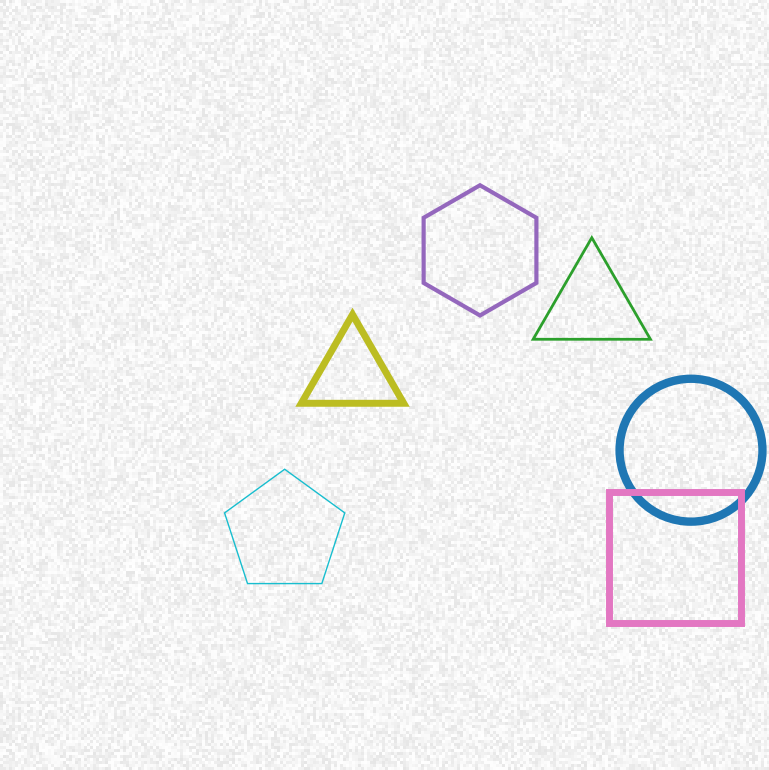[{"shape": "circle", "thickness": 3, "radius": 0.46, "center": [0.897, 0.415]}, {"shape": "triangle", "thickness": 1, "radius": 0.44, "center": [0.769, 0.603]}, {"shape": "hexagon", "thickness": 1.5, "radius": 0.42, "center": [0.623, 0.675]}, {"shape": "square", "thickness": 2.5, "radius": 0.43, "center": [0.877, 0.276]}, {"shape": "triangle", "thickness": 2.5, "radius": 0.38, "center": [0.458, 0.515]}, {"shape": "pentagon", "thickness": 0.5, "radius": 0.41, "center": [0.37, 0.309]}]